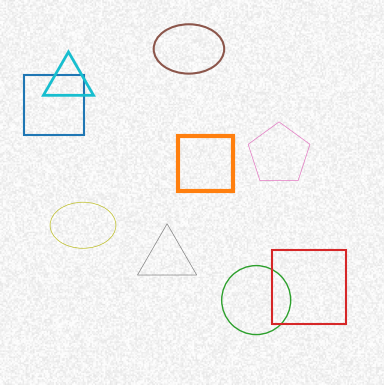[{"shape": "square", "thickness": 1.5, "radius": 0.39, "center": [0.141, 0.728]}, {"shape": "square", "thickness": 3, "radius": 0.36, "center": [0.535, 0.575]}, {"shape": "circle", "thickness": 1, "radius": 0.45, "center": [0.665, 0.221]}, {"shape": "square", "thickness": 1.5, "radius": 0.48, "center": [0.802, 0.255]}, {"shape": "oval", "thickness": 1.5, "radius": 0.46, "center": [0.491, 0.873]}, {"shape": "pentagon", "thickness": 0.5, "radius": 0.42, "center": [0.725, 0.599]}, {"shape": "triangle", "thickness": 0.5, "radius": 0.44, "center": [0.434, 0.33]}, {"shape": "oval", "thickness": 0.5, "radius": 0.43, "center": [0.216, 0.415]}, {"shape": "triangle", "thickness": 2, "radius": 0.38, "center": [0.178, 0.79]}]